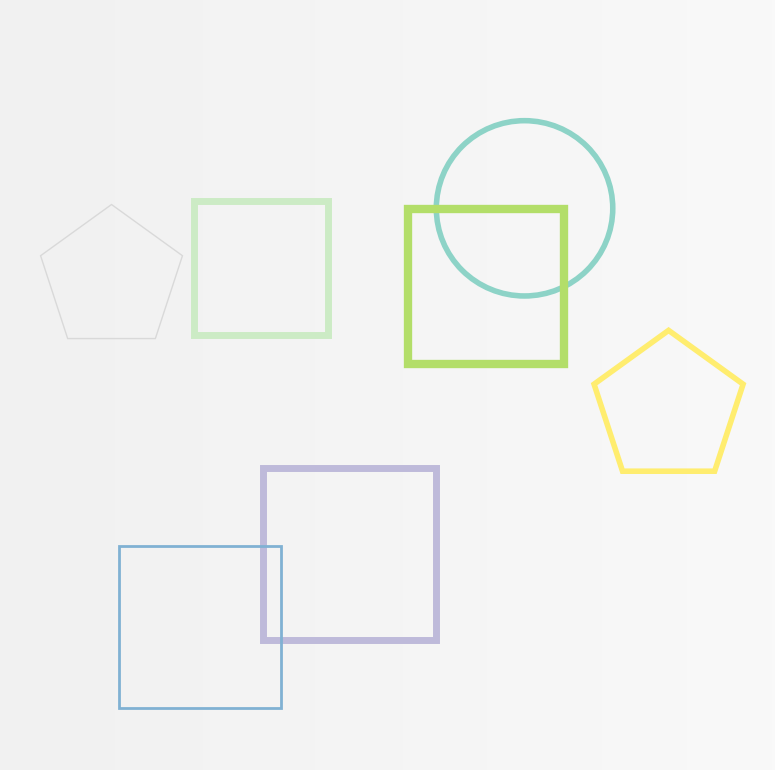[{"shape": "circle", "thickness": 2, "radius": 0.57, "center": [0.677, 0.729]}, {"shape": "square", "thickness": 2.5, "radius": 0.56, "center": [0.451, 0.28]}, {"shape": "square", "thickness": 1, "radius": 0.52, "center": [0.259, 0.186]}, {"shape": "square", "thickness": 3, "radius": 0.5, "center": [0.627, 0.628]}, {"shape": "pentagon", "thickness": 0.5, "radius": 0.48, "center": [0.144, 0.638]}, {"shape": "square", "thickness": 2.5, "radius": 0.43, "center": [0.337, 0.652]}, {"shape": "pentagon", "thickness": 2, "radius": 0.51, "center": [0.863, 0.47]}]